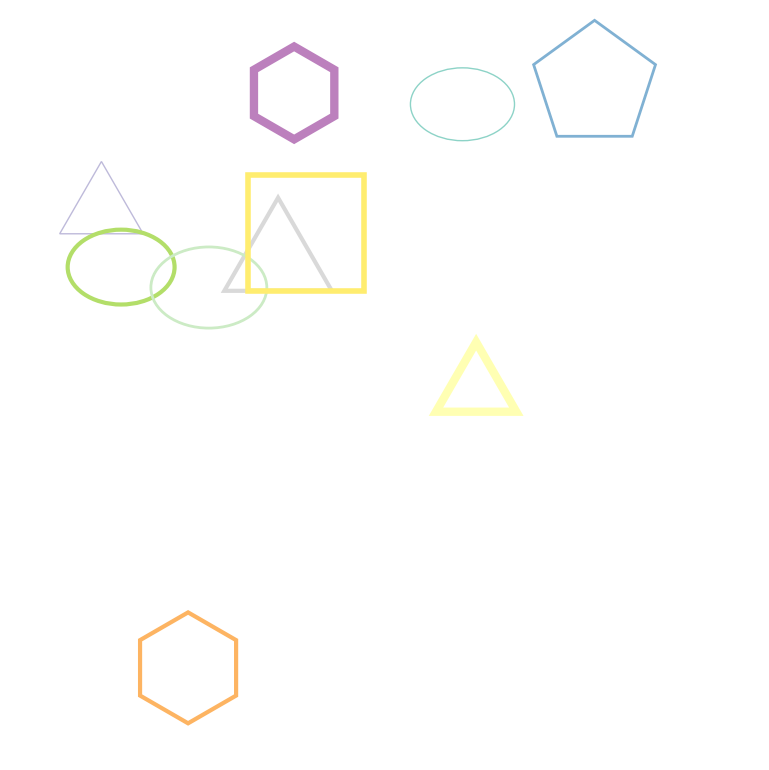[{"shape": "oval", "thickness": 0.5, "radius": 0.34, "center": [0.601, 0.865]}, {"shape": "triangle", "thickness": 3, "radius": 0.3, "center": [0.618, 0.495]}, {"shape": "triangle", "thickness": 0.5, "radius": 0.31, "center": [0.132, 0.728]}, {"shape": "pentagon", "thickness": 1, "radius": 0.42, "center": [0.772, 0.89]}, {"shape": "hexagon", "thickness": 1.5, "radius": 0.36, "center": [0.244, 0.133]}, {"shape": "oval", "thickness": 1.5, "radius": 0.35, "center": [0.157, 0.653]}, {"shape": "triangle", "thickness": 1.5, "radius": 0.4, "center": [0.361, 0.663]}, {"shape": "hexagon", "thickness": 3, "radius": 0.3, "center": [0.382, 0.879]}, {"shape": "oval", "thickness": 1, "radius": 0.38, "center": [0.271, 0.627]}, {"shape": "square", "thickness": 2, "radius": 0.38, "center": [0.398, 0.698]}]